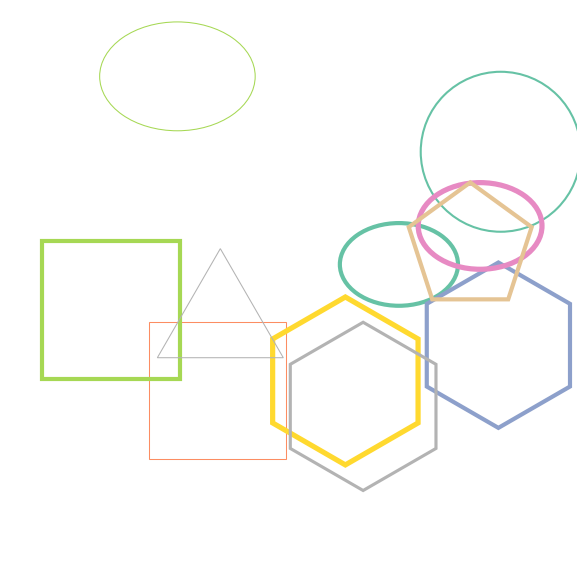[{"shape": "oval", "thickness": 2, "radius": 0.51, "center": [0.691, 0.541]}, {"shape": "circle", "thickness": 1, "radius": 0.69, "center": [0.867, 0.736]}, {"shape": "square", "thickness": 0.5, "radius": 0.59, "center": [0.376, 0.323]}, {"shape": "hexagon", "thickness": 2, "radius": 0.72, "center": [0.863, 0.401]}, {"shape": "oval", "thickness": 2.5, "radius": 0.54, "center": [0.831, 0.608]}, {"shape": "oval", "thickness": 0.5, "radius": 0.67, "center": [0.307, 0.867]}, {"shape": "square", "thickness": 2, "radius": 0.6, "center": [0.192, 0.462]}, {"shape": "hexagon", "thickness": 2.5, "radius": 0.73, "center": [0.598, 0.339]}, {"shape": "pentagon", "thickness": 2, "radius": 0.56, "center": [0.814, 0.571]}, {"shape": "triangle", "thickness": 0.5, "radius": 0.63, "center": [0.382, 0.443]}, {"shape": "hexagon", "thickness": 1.5, "radius": 0.73, "center": [0.629, 0.295]}]